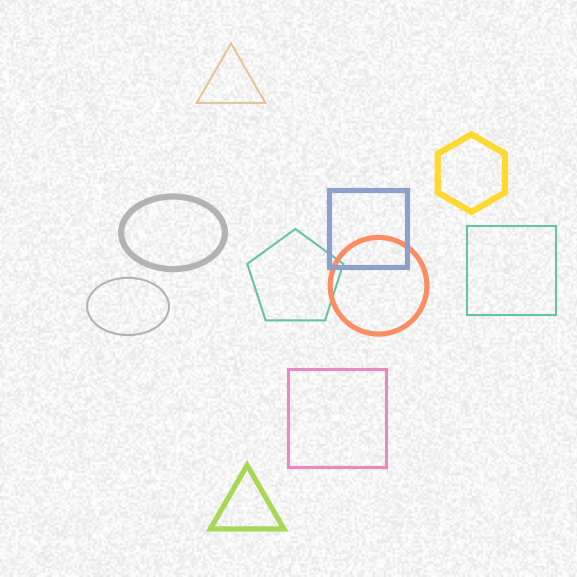[{"shape": "pentagon", "thickness": 1, "radius": 0.44, "center": [0.511, 0.515]}, {"shape": "square", "thickness": 1, "radius": 0.39, "center": [0.885, 0.531]}, {"shape": "circle", "thickness": 2.5, "radius": 0.42, "center": [0.655, 0.504]}, {"shape": "square", "thickness": 2.5, "radius": 0.34, "center": [0.638, 0.603]}, {"shape": "square", "thickness": 1.5, "radius": 0.42, "center": [0.584, 0.275]}, {"shape": "triangle", "thickness": 2.5, "radius": 0.37, "center": [0.428, 0.12]}, {"shape": "hexagon", "thickness": 3, "radius": 0.34, "center": [0.816, 0.699]}, {"shape": "triangle", "thickness": 1, "radius": 0.34, "center": [0.4, 0.855]}, {"shape": "oval", "thickness": 1, "radius": 0.35, "center": [0.222, 0.469]}, {"shape": "oval", "thickness": 3, "radius": 0.45, "center": [0.3, 0.596]}]